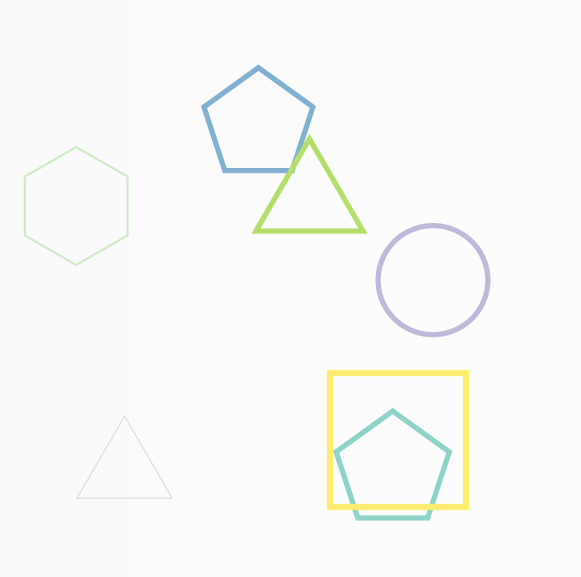[{"shape": "pentagon", "thickness": 2.5, "radius": 0.51, "center": [0.676, 0.185]}, {"shape": "circle", "thickness": 2.5, "radius": 0.47, "center": [0.745, 0.514]}, {"shape": "pentagon", "thickness": 2.5, "radius": 0.49, "center": [0.445, 0.783]}, {"shape": "triangle", "thickness": 2.5, "radius": 0.53, "center": [0.532, 0.652]}, {"shape": "triangle", "thickness": 0.5, "radius": 0.47, "center": [0.214, 0.184]}, {"shape": "hexagon", "thickness": 1, "radius": 0.51, "center": [0.131, 0.642]}, {"shape": "square", "thickness": 3, "radius": 0.58, "center": [0.685, 0.237]}]